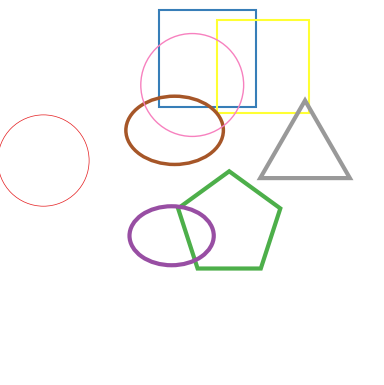[{"shape": "circle", "thickness": 0.5, "radius": 0.59, "center": [0.113, 0.583]}, {"shape": "square", "thickness": 1.5, "radius": 0.63, "center": [0.54, 0.847]}, {"shape": "pentagon", "thickness": 3, "radius": 0.7, "center": [0.595, 0.415]}, {"shape": "oval", "thickness": 3, "radius": 0.55, "center": [0.446, 0.388]}, {"shape": "square", "thickness": 1.5, "radius": 0.6, "center": [0.683, 0.827]}, {"shape": "oval", "thickness": 2.5, "radius": 0.63, "center": [0.454, 0.661]}, {"shape": "circle", "thickness": 1, "radius": 0.67, "center": [0.499, 0.779]}, {"shape": "triangle", "thickness": 3, "radius": 0.67, "center": [0.792, 0.605]}]